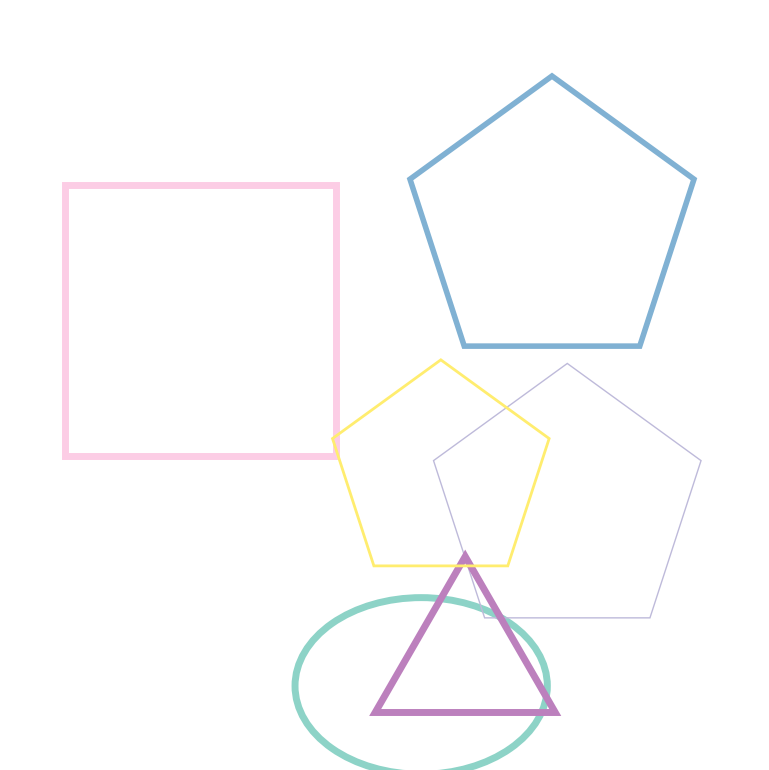[{"shape": "oval", "thickness": 2.5, "radius": 0.82, "center": [0.547, 0.109]}, {"shape": "pentagon", "thickness": 0.5, "radius": 0.91, "center": [0.737, 0.345]}, {"shape": "pentagon", "thickness": 2, "radius": 0.97, "center": [0.717, 0.707]}, {"shape": "square", "thickness": 2.5, "radius": 0.88, "center": [0.261, 0.584]}, {"shape": "triangle", "thickness": 2.5, "radius": 0.68, "center": [0.604, 0.142]}, {"shape": "pentagon", "thickness": 1, "radius": 0.74, "center": [0.573, 0.385]}]